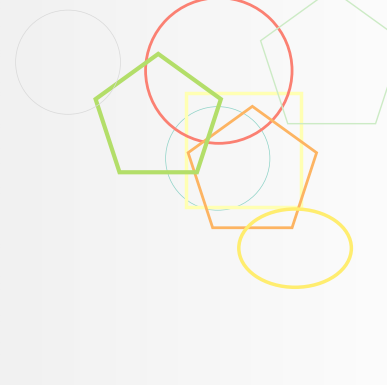[{"shape": "circle", "thickness": 0.5, "radius": 0.67, "center": [0.562, 0.588]}, {"shape": "square", "thickness": 2.5, "radius": 0.74, "center": [0.629, 0.611]}, {"shape": "circle", "thickness": 2, "radius": 0.95, "center": [0.565, 0.817]}, {"shape": "pentagon", "thickness": 2, "radius": 0.87, "center": [0.651, 0.549]}, {"shape": "pentagon", "thickness": 3, "radius": 0.85, "center": [0.408, 0.69]}, {"shape": "circle", "thickness": 0.5, "radius": 0.68, "center": [0.176, 0.838]}, {"shape": "pentagon", "thickness": 1, "radius": 0.96, "center": [0.856, 0.835]}, {"shape": "oval", "thickness": 2.5, "radius": 0.73, "center": [0.762, 0.355]}]